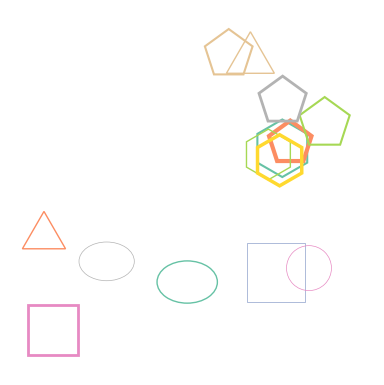[{"shape": "hexagon", "thickness": 1.5, "radius": 0.37, "center": [0.733, 0.615]}, {"shape": "oval", "thickness": 1, "radius": 0.39, "center": [0.486, 0.267]}, {"shape": "triangle", "thickness": 1, "radius": 0.32, "center": [0.114, 0.386]}, {"shape": "pentagon", "thickness": 3, "radius": 0.29, "center": [0.754, 0.629]}, {"shape": "square", "thickness": 0.5, "radius": 0.38, "center": [0.716, 0.292]}, {"shape": "circle", "thickness": 0.5, "radius": 0.29, "center": [0.803, 0.304]}, {"shape": "square", "thickness": 2, "radius": 0.32, "center": [0.138, 0.143]}, {"shape": "pentagon", "thickness": 1.5, "radius": 0.34, "center": [0.843, 0.68]}, {"shape": "hexagon", "thickness": 1, "radius": 0.33, "center": [0.697, 0.599]}, {"shape": "hexagon", "thickness": 2.5, "radius": 0.33, "center": [0.726, 0.584]}, {"shape": "pentagon", "thickness": 1.5, "radius": 0.33, "center": [0.594, 0.859]}, {"shape": "triangle", "thickness": 1, "radius": 0.36, "center": [0.65, 0.846]}, {"shape": "oval", "thickness": 0.5, "radius": 0.36, "center": [0.277, 0.321]}, {"shape": "pentagon", "thickness": 2, "radius": 0.32, "center": [0.734, 0.738]}]